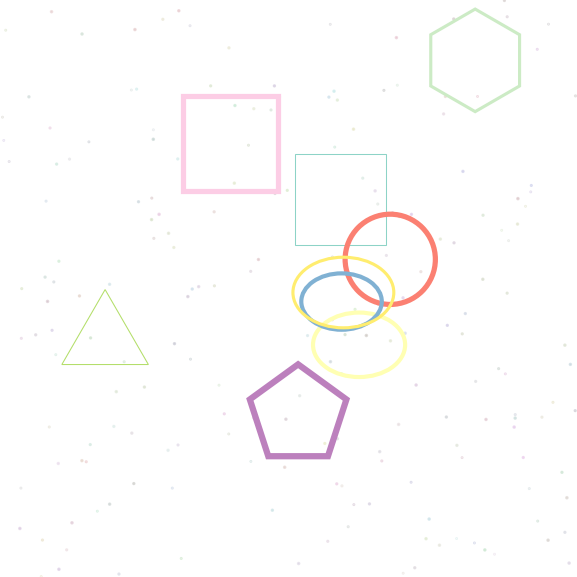[{"shape": "square", "thickness": 0.5, "radius": 0.39, "center": [0.59, 0.654]}, {"shape": "oval", "thickness": 2, "radius": 0.4, "center": [0.622, 0.402]}, {"shape": "circle", "thickness": 2.5, "radius": 0.39, "center": [0.676, 0.55]}, {"shape": "oval", "thickness": 2, "radius": 0.35, "center": [0.591, 0.477]}, {"shape": "triangle", "thickness": 0.5, "radius": 0.43, "center": [0.182, 0.411]}, {"shape": "square", "thickness": 2.5, "radius": 0.41, "center": [0.399, 0.751]}, {"shape": "pentagon", "thickness": 3, "radius": 0.44, "center": [0.516, 0.28]}, {"shape": "hexagon", "thickness": 1.5, "radius": 0.44, "center": [0.823, 0.895]}, {"shape": "oval", "thickness": 1.5, "radius": 0.44, "center": [0.595, 0.493]}]